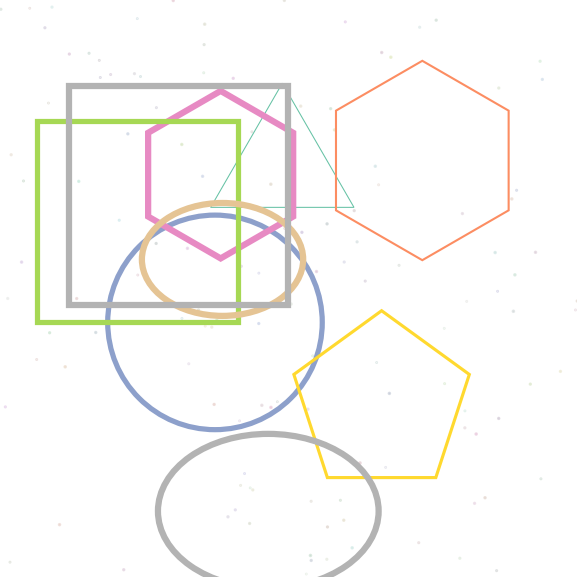[{"shape": "triangle", "thickness": 0.5, "radius": 0.72, "center": [0.489, 0.712]}, {"shape": "hexagon", "thickness": 1, "radius": 0.86, "center": [0.731, 0.721]}, {"shape": "circle", "thickness": 2.5, "radius": 0.93, "center": [0.372, 0.441]}, {"shape": "hexagon", "thickness": 3, "radius": 0.73, "center": [0.382, 0.697]}, {"shape": "square", "thickness": 2.5, "radius": 0.87, "center": [0.238, 0.616]}, {"shape": "pentagon", "thickness": 1.5, "radius": 0.8, "center": [0.661, 0.301]}, {"shape": "oval", "thickness": 3, "radius": 0.7, "center": [0.385, 0.55]}, {"shape": "square", "thickness": 3, "radius": 0.95, "center": [0.31, 0.66]}, {"shape": "oval", "thickness": 3, "radius": 0.96, "center": [0.465, 0.114]}]